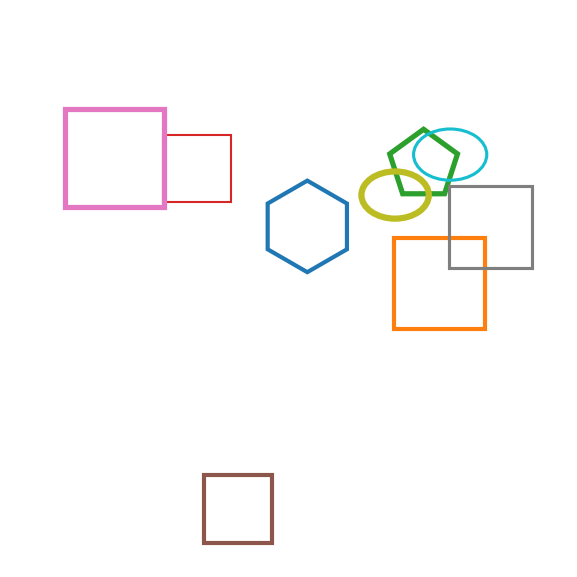[{"shape": "hexagon", "thickness": 2, "radius": 0.4, "center": [0.532, 0.607]}, {"shape": "square", "thickness": 2, "radius": 0.39, "center": [0.761, 0.508]}, {"shape": "pentagon", "thickness": 2.5, "radius": 0.31, "center": [0.733, 0.714]}, {"shape": "square", "thickness": 1, "radius": 0.29, "center": [0.341, 0.707]}, {"shape": "square", "thickness": 2, "radius": 0.29, "center": [0.413, 0.117]}, {"shape": "square", "thickness": 2.5, "radius": 0.43, "center": [0.198, 0.725]}, {"shape": "square", "thickness": 1.5, "radius": 0.36, "center": [0.85, 0.606]}, {"shape": "oval", "thickness": 3, "radius": 0.29, "center": [0.684, 0.661]}, {"shape": "oval", "thickness": 1.5, "radius": 0.32, "center": [0.78, 0.731]}]